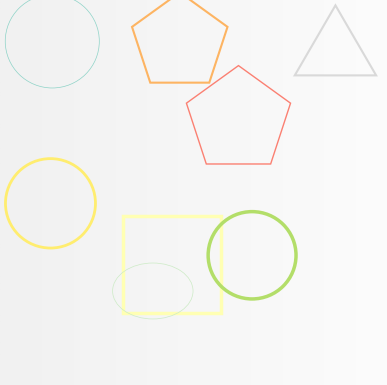[{"shape": "circle", "thickness": 0.5, "radius": 0.61, "center": [0.135, 0.893]}, {"shape": "square", "thickness": 2.5, "radius": 0.63, "center": [0.444, 0.314]}, {"shape": "pentagon", "thickness": 1, "radius": 0.71, "center": [0.615, 0.688]}, {"shape": "pentagon", "thickness": 1.5, "radius": 0.65, "center": [0.464, 0.89]}, {"shape": "circle", "thickness": 2.5, "radius": 0.57, "center": [0.651, 0.337]}, {"shape": "triangle", "thickness": 1.5, "radius": 0.61, "center": [0.866, 0.865]}, {"shape": "oval", "thickness": 0.5, "radius": 0.52, "center": [0.394, 0.244]}, {"shape": "circle", "thickness": 2, "radius": 0.58, "center": [0.13, 0.472]}]